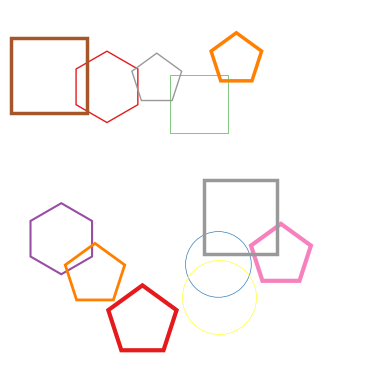[{"shape": "hexagon", "thickness": 1, "radius": 0.46, "center": [0.278, 0.774]}, {"shape": "pentagon", "thickness": 3, "radius": 0.47, "center": [0.37, 0.166]}, {"shape": "circle", "thickness": 0.5, "radius": 0.43, "center": [0.567, 0.313]}, {"shape": "square", "thickness": 0.5, "radius": 0.38, "center": [0.516, 0.731]}, {"shape": "hexagon", "thickness": 1.5, "radius": 0.46, "center": [0.159, 0.38]}, {"shape": "pentagon", "thickness": 2.5, "radius": 0.34, "center": [0.614, 0.846]}, {"shape": "pentagon", "thickness": 2, "radius": 0.41, "center": [0.247, 0.287]}, {"shape": "circle", "thickness": 0.5, "radius": 0.48, "center": [0.57, 0.227]}, {"shape": "square", "thickness": 2.5, "radius": 0.49, "center": [0.128, 0.804]}, {"shape": "pentagon", "thickness": 3, "radius": 0.41, "center": [0.73, 0.337]}, {"shape": "square", "thickness": 2.5, "radius": 0.48, "center": [0.625, 0.436]}, {"shape": "pentagon", "thickness": 1, "radius": 0.34, "center": [0.407, 0.794]}]